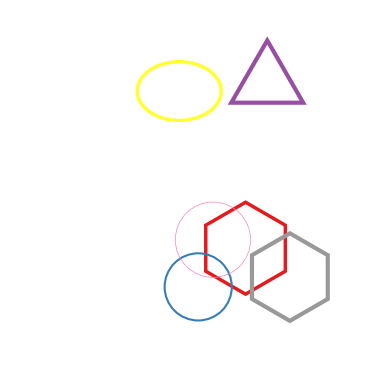[{"shape": "hexagon", "thickness": 2.5, "radius": 0.6, "center": [0.638, 0.355]}, {"shape": "circle", "thickness": 1.5, "radius": 0.44, "center": [0.515, 0.255]}, {"shape": "triangle", "thickness": 3, "radius": 0.54, "center": [0.694, 0.787]}, {"shape": "oval", "thickness": 2.5, "radius": 0.54, "center": [0.466, 0.764]}, {"shape": "circle", "thickness": 0.5, "radius": 0.49, "center": [0.553, 0.377]}, {"shape": "hexagon", "thickness": 3, "radius": 0.57, "center": [0.753, 0.28]}]